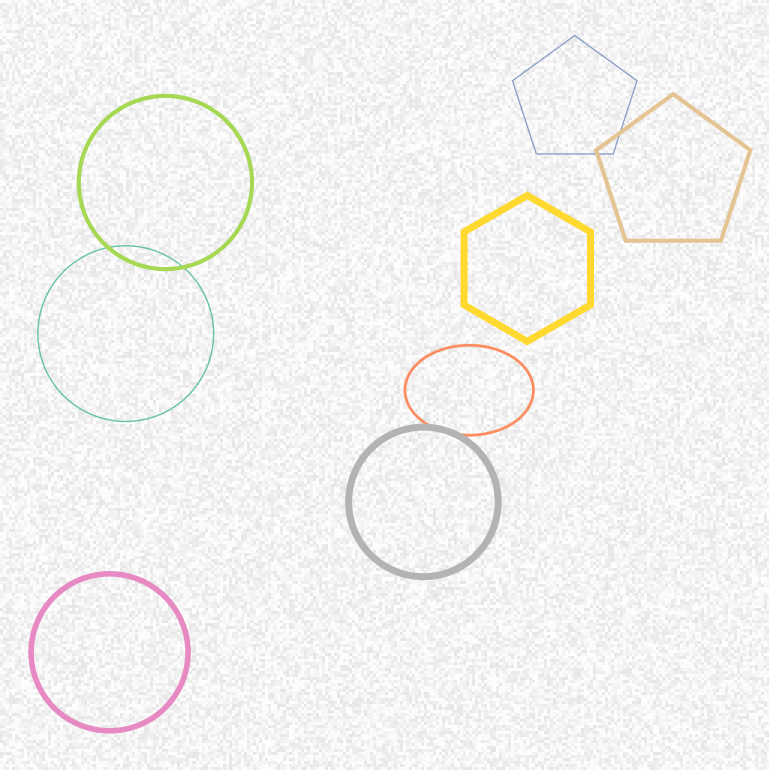[{"shape": "circle", "thickness": 0.5, "radius": 0.57, "center": [0.163, 0.567]}, {"shape": "oval", "thickness": 1, "radius": 0.42, "center": [0.609, 0.493]}, {"shape": "pentagon", "thickness": 0.5, "radius": 0.42, "center": [0.746, 0.869]}, {"shape": "circle", "thickness": 2, "radius": 0.51, "center": [0.142, 0.153]}, {"shape": "circle", "thickness": 1.5, "radius": 0.56, "center": [0.215, 0.763]}, {"shape": "hexagon", "thickness": 2.5, "radius": 0.47, "center": [0.685, 0.651]}, {"shape": "pentagon", "thickness": 1.5, "radius": 0.53, "center": [0.874, 0.772]}, {"shape": "circle", "thickness": 2.5, "radius": 0.49, "center": [0.55, 0.348]}]